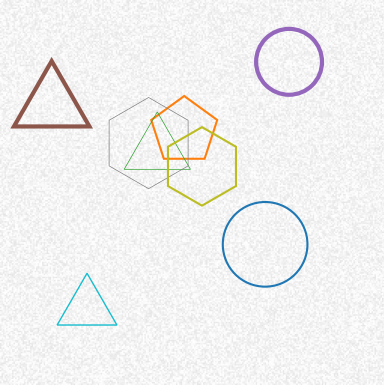[{"shape": "circle", "thickness": 1.5, "radius": 0.55, "center": [0.689, 0.365]}, {"shape": "pentagon", "thickness": 1.5, "radius": 0.45, "center": [0.479, 0.661]}, {"shape": "triangle", "thickness": 0.5, "radius": 0.5, "center": [0.409, 0.61]}, {"shape": "circle", "thickness": 3, "radius": 0.43, "center": [0.751, 0.839]}, {"shape": "triangle", "thickness": 3, "radius": 0.57, "center": [0.134, 0.728]}, {"shape": "hexagon", "thickness": 0.5, "radius": 0.59, "center": [0.386, 0.628]}, {"shape": "hexagon", "thickness": 1.5, "radius": 0.51, "center": [0.525, 0.568]}, {"shape": "triangle", "thickness": 1, "radius": 0.45, "center": [0.226, 0.201]}]